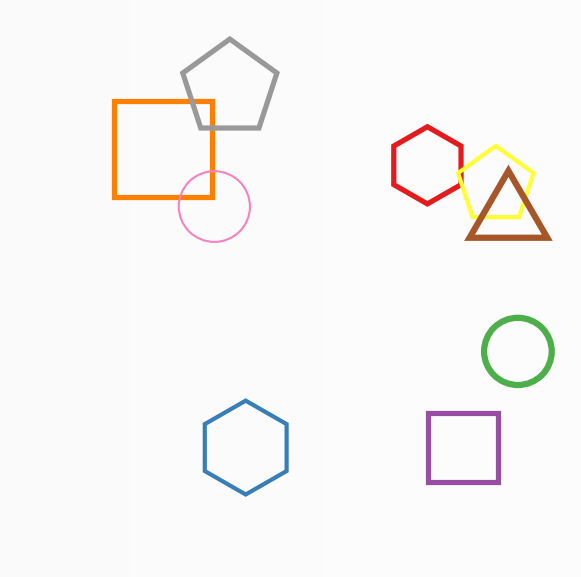[{"shape": "hexagon", "thickness": 2.5, "radius": 0.33, "center": [0.735, 0.713]}, {"shape": "hexagon", "thickness": 2, "radius": 0.41, "center": [0.423, 0.224]}, {"shape": "circle", "thickness": 3, "radius": 0.29, "center": [0.891, 0.391]}, {"shape": "square", "thickness": 2.5, "radius": 0.3, "center": [0.796, 0.224]}, {"shape": "square", "thickness": 2.5, "radius": 0.42, "center": [0.28, 0.741]}, {"shape": "pentagon", "thickness": 2, "radius": 0.34, "center": [0.853, 0.678]}, {"shape": "triangle", "thickness": 3, "radius": 0.39, "center": [0.875, 0.626]}, {"shape": "circle", "thickness": 1, "radius": 0.31, "center": [0.369, 0.641]}, {"shape": "pentagon", "thickness": 2.5, "radius": 0.43, "center": [0.395, 0.846]}]